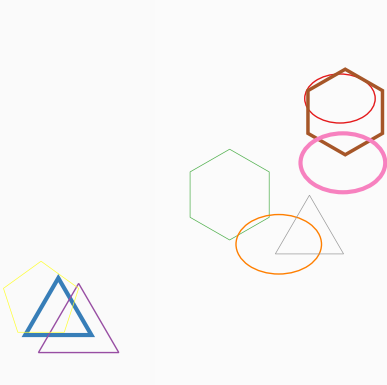[{"shape": "oval", "thickness": 1, "radius": 0.45, "center": [0.877, 0.744]}, {"shape": "triangle", "thickness": 3, "radius": 0.49, "center": [0.15, 0.179]}, {"shape": "hexagon", "thickness": 0.5, "radius": 0.59, "center": [0.593, 0.495]}, {"shape": "triangle", "thickness": 1, "radius": 0.6, "center": [0.203, 0.144]}, {"shape": "oval", "thickness": 1, "radius": 0.55, "center": [0.719, 0.366]}, {"shape": "pentagon", "thickness": 0.5, "radius": 0.51, "center": [0.106, 0.219]}, {"shape": "hexagon", "thickness": 2.5, "radius": 0.56, "center": [0.891, 0.709]}, {"shape": "oval", "thickness": 3, "radius": 0.55, "center": [0.885, 0.577]}, {"shape": "triangle", "thickness": 0.5, "radius": 0.51, "center": [0.799, 0.391]}]